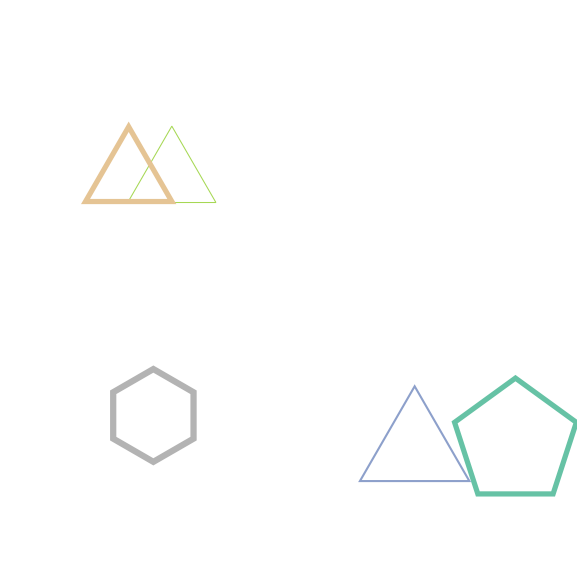[{"shape": "pentagon", "thickness": 2.5, "radius": 0.55, "center": [0.893, 0.234]}, {"shape": "triangle", "thickness": 1, "radius": 0.55, "center": [0.718, 0.221]}, {"shape": "triangle", "thickness": 0.5, "radius": 0.44, "center": [0.298, 0.693]}, {"shape": "triangle", "thickness": 2.5, "radius": 0.43, "center": [0.223, 0.693]}, {"shape": "hexagon", "thickness": 3, "radius": 0.4, "center": [0.266, 0.28]}]